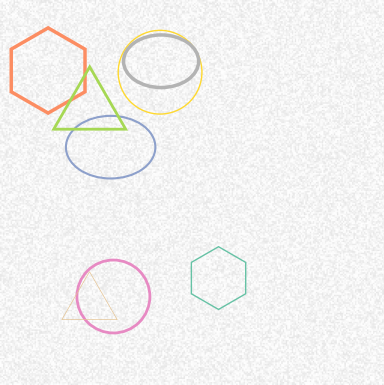[{"shape": "hexagon", "thickness": 1, "radius": 0.41, "center": [0.568, 0.278]}, {"shape": "hexagon", "thickness": 2.5, "radius": 0.55, "center": [0.125, 0.817]}, {"shape": "oval", "thickness": 1.5, "radius": 0.58, "center": [0.287, 0.618]}, {"shape": "circle", "thickness": 2, "radius": 0.47, "center": [0.295, 0.23]}, {"shape": "triangle", "thickness": 2, "radius": 0.54, "center": [0.233, 0.718]}, {"shape": "circle", "thickness": 1, "radius": 0.54, "center": [0.416, 0.812]}, {"shape": "triangle", "thickness": 0.5, "radius": 0.42, "center": [0.233, 0.211]}, {"shape": "oval", "thickness": 2.5, "radius": 0.49, "center": [0.418, 0.841]}]